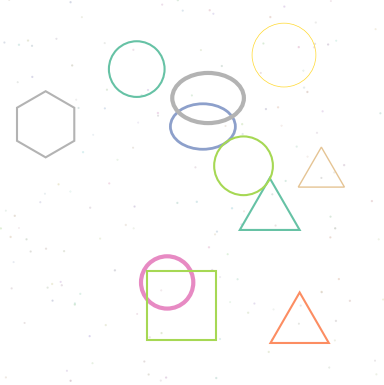[{"shape": "triangle", "thickness": 1.5, "radius": 0.45, "center": [0.701, 0.448]}, {"shape": "circle", "thickness": 1.5, "radius": 0.36, "center": [0.355, 0.821]}, {"shape": "triangle", "thickness": 1.5, "radius": 0.44, "center": [0.778, 0.153]}, {"shape": "oval", "thickness": 2, "radius": 0.42, "center": [0.527, 0.671]}, {"shape": "circle", "thickness": 3, "radius": 0.34, "center": [0.434, 0.266]}, {"shape": "square", "thickness": 1.5, "radius": 0.45, "center": [0.47, 0.206]}, {"shape": "circle", "thickness": 1.5, "radius": 0.38, "center": [0.633, 0.569]}, {"shape": "circle", "thickness": 0.5, "radius": 0.41, "center": [0.738, 0.857]}, {"shape": "triangle", "thickness": 1, "radius": 0.35, "center": [0.835, 0.549]}, {"shape": "hexagon", "thickness": 1.5, "radius": 0.43, "center": [0.119, 0.677]}, {"shape": "oval", "thickness": 3, "radius": 0.47, "center": [0.54, 0.745]}]